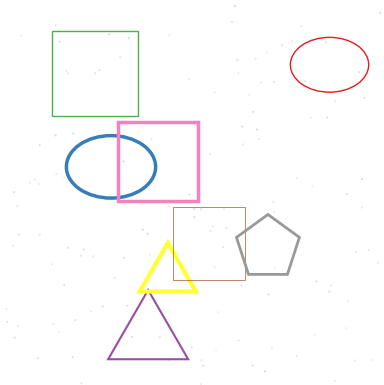[{"shape": "oval", "thickness": 1, "radius": 0.51, "center": [0.856, 0.832]}, {"shape": "oval", "thickness": 2.5, "radius": 0.58, "center": [0.288, 0.567]}, {"shape": "square", "thickness": 1, "radius": 0.56, "center": [0.247, 0.809]}, {"shape": "triangle", "thickness": 1.5, "radius": 0.6, "center": [0.385, 0.127]}, {"shape": "triangle", "thickness": 3, "radius": 0.42, "center": [0.436, 0.285]}, {"shape": "square", "thickness": 0.5, "radius": 0.47, "center": [0.543, 0.368]}, {"shape": "square", "thickness": 2.5, "radius": 0.52, "center": [0.411, 0.581]}, {"shape": "pentagon", "thickness": 2, "radius": 0.43, "center": [0.696, 0.357]}]